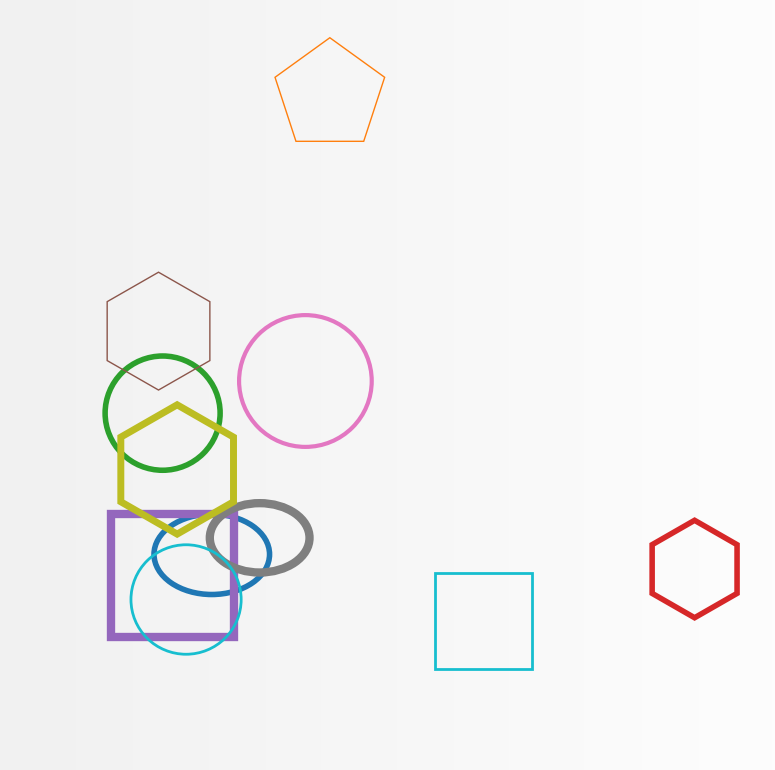[{"shape": "oval", "thickness": 2, "radius": 0.37, "center": [0.273, 0.28]}, {"shape": "pentagon", "thickness": 0.5, "radius": 0.37, "center": [0.426, 0.877]}, {"shape": "circle", "thickness": 2, "radius": 0.37, "center": [0.21, 0.463]}, {"shape": "hexagon", "thickness": 2, "radius": 0.32, "center": [0.896, 0.261]}, {"shape": "square", "thickness": 3, "radius": 0.4, "center": [0.223, 0.253]}, {"shape": "hexagon", "thickness": 0.5, "radius": 0.38, "center": [0.205, 0.57]}, {"shape": "circle", "thickness": 1.5, "radius": 0.43, "center": [0.394, 0.505]}, {"shape": "oval", "thickness": 3, "radius": 0.32, "center": [0.335, 0.302]}, {"shape": "hexagon", "thickness": 2.5, "radius": 0.42, "center": [0.229, 0.39]}, {"shape": "square", "thickness": 1, "radius": 0.31, "center": [0.624, 0.194]}, {"shape": "circle", "thickness": 1, "radius": 0.36, "center": [0.24, 0.221]}]